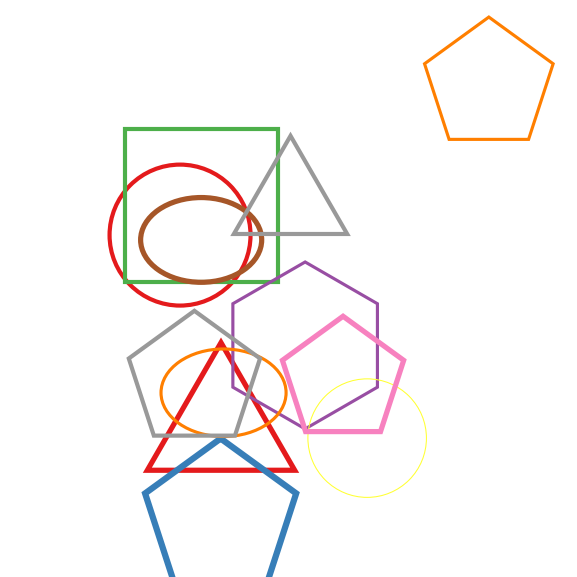[{"shape": "circle", "thickness": 2, "radius": 0.61, "center": [0.312, 0.592]}, {"shape": "triangle", "thickness": 2.5, "radius": 0.74, "center": [0.383, 0.258]}, {"shape": "pentagon", "thickness": 3, "radius": 0.69, "center": [0.382, 0.102]}, {"shape": "square", "thickness": 2, "radius": 0.66, "center": [0.349, 0.644]}, {"shape": "hexagon", "thickness": 1.5, "radius": 0.72, "center": [0.528, 0.401]}, {"shape": "oval", "thickness": 1.5, "radius": 0.54, "center": [0.387, 0.319]}, {"shape": "pentagon", "thickness": 1.5, "radius": 0.59, "center": [0.846, 0.853]}, {"shape": "circle", "thickness": 0.5, "radius": 0.51, "center": [0.636, 0.24]}, {"shape": "oval", "thickness": 2.5, "radius": 0.52, "center": [0.348, 0.584]}, {"shape": "pentagon", "thickness": 2.5, "radius": 0.55, "center": [0.594, 0.341]}, {"shape": "pentagon", "thickness": 2, "radius": 0.6, "center": [0.337, 0.341]}, {"shape": "triangle", "thickness": 2, "radius": 0.57, "center": [0.503, 0.651]}]